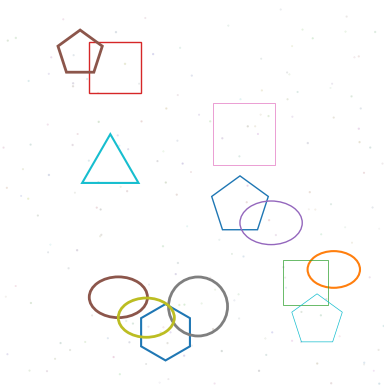[{"shape": "hexagon", "thickness": 1.5, "radius": 0.37, "center": [0.43, 0.137]}, {"shape": "pentagon", "thickness": 1, "radius": 0.39, "center": [0.623, 0.466]}, {"shape": "oval", "thickness": 1.5, "radius": 0.34, "center": [0.867, 0.3]}, {"shape": "square", "thickness": 0.5, "radius": 0.29, "center": [0.794, 0.267]}, {"shape": "square", "thickness": 1, "radius": 0.33, "center": [0.299, 0.824]}, {"shape": "oval", "thickness": 1, "radius": 0.4, "center": [0.704, 0.421]}, {"shape": "oval", "thickness": 2, "radius": 0.38, "center": [0.307, 0.228]}, {"shape": "pentagon", "thickness": 2, "radius": 0.3, "center": [0.208, 0.861]}, {"shape": "square", "thickness": 0.5, "radius": 0.4, "center": [0.634, 0.651]}, {"shape": "circle", "thickness": 2, "radius": 0.38, "center": [0.514, 0.204]}, {"shape": "oval", "thickness": 2, "radius": 0.36, "center": [0.38, 0.175]}, {"shape": "pentagon", "thickness": 0.5, "radius": 0.34, "center": [0.823, 0.168]}, {"shape": "triangle", "thickness": 1.5, "radius": 0.42, "center": [0.287, 0.567]}]